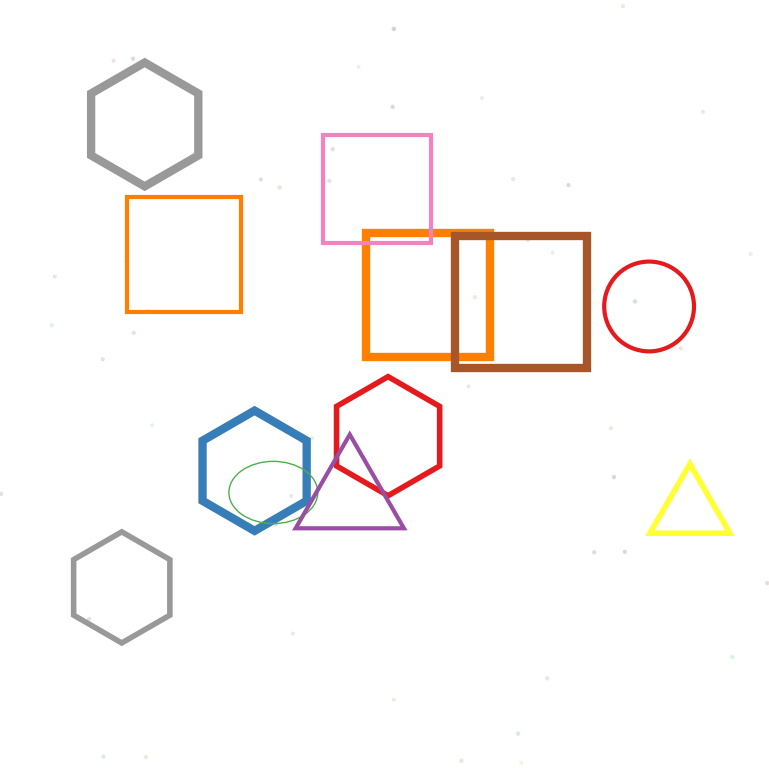[{"shape": "circle", "thickness": 1.5, "radius": 0.29, "center": [0.843, 0.602]}, {"shape": "hexagon", "thickness": 2, "radius": 0.39, "center": [0.504, 0.434]}, {"shape": "hexagon", "thickness": 3, "radius": 0.39, "center": [0.331, 0.389]}, {"shape": "oval", "thickness": 0.5, "radius": 0.29, "center": [0.355, 0.36]}, {"shape": "triangle", "thickness": 1.5, "radius": 0.41, "center": [0.454, 0.354]}, {"shape": "square", "thickness": 1.5, "radius": 0.37, "center": [0.239, 0.669]}, {"shape": "square", "thickness": 3, "radius": 0.4, "center": [0.556, 0.617]}, {"shape": "triangle", "thickness": 2, "radius": 0.3, "center": [0.896, 0.338]}, {"shape": "square", "thickness": 3, "radius": 0.43, "center": [0.677, 0.608]}, {"shape": "square", "thickness": 1.5, "radius": 0.35, "center": [0.489, 0.755]}, {"shape": "hexagon", "thickness": 3, "radius": 0.4, "center": [0.188, 0.838]}, {"shape": "hexagon", "thickness": 2, "radius": 0.36, "center": [0.158, 0.237]}]